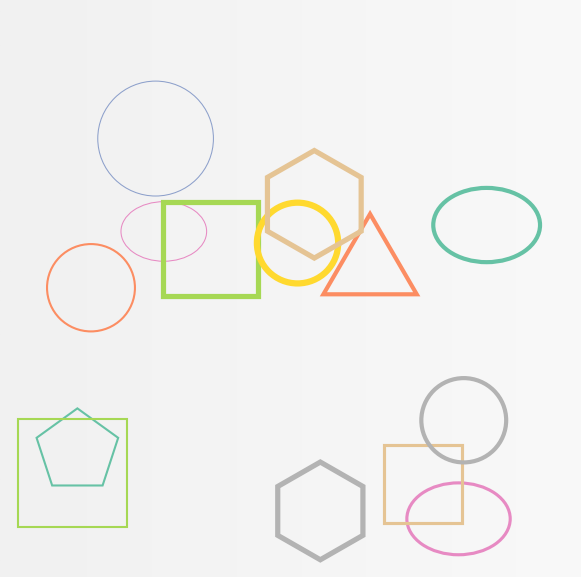[{"shape": "pentagon", "thickness": 1, "radius": 0.37, "center": [0.133, 0.218]}, {"shape": "oval", "thickness": 2, "radius": 0.46, "center": [0.837, 0.609]}, {"shape": "triangle", "thickness": 2, "radius": 0.46, "center": [0.637, 0.536]}, {"shape": "circle", "thickness": 1, "radius": 0.38, "center": [0.157, 0.501]}, {"shape": "circle", "thickness": 0.5, "radius": 0.5, "center": [0.268, 0.759]}, {"shape": "oval", "thickness": 0.5, "radius": 0.37, "center": [0.282, 0.598]}, {"shape": "oval", "thickness": 1.5, "radius": 0.44, "center": [0.789, 0.101]}, {"shape": "square", "thickness": 1, "radius": 0.47, "center": [0.124, 0.181]}, {"shape": "square", "thickness": 2.5, "radius": 0.41, "center": [0.362, 0.567]}, {"shape": "circle", "thickness": 3, "radius": 0.35, "center": [0.512, 0.578]}, {"shape": "hexagon", "thickness": 2.5, "radius": 0.47, "center": [0.541, 0.645]}, {"shape": "square", "thickness": 1.5, "radius": 0.34, "center": [0.728, 0.161]}, {"shape": "circle", "thickness": 2, "radius": 0.36, "center": [0.798, 0.271]}, {"shape": "hexagon", "thickness": 2.5, "radius": 0.42, "center": [0.551, 0.114]}]